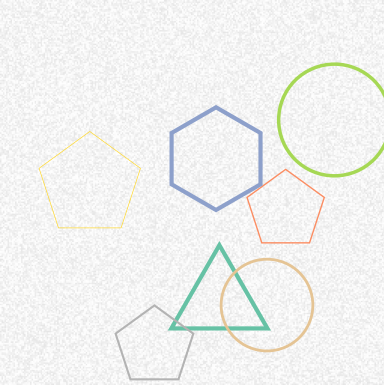[{"shape": "triangle", "thickness": 3, "radius": 0.72, "center": [0.57, 0.219]}, {"shape": "pentagon", "thickness": 1, "radius": 0.53, "center": [0.742, 0.455]}, {"shape": "hexagon", "thickness": 3, "radius": 0.67, "center": [0.561, 0.588]}, {"shape": "circle", "thickness": 2.5, "radius": 0.73, "center": [0.869, 0.688]}, {"shape": "pentagon", "thickness": 0.5, "radius": 0.69, "center": [0.233, 0.52]}, {"shape": "circle", "thickness": 2, "radius": 0.6, "center": [0.693, 0.208]}, {"shape": "pentagon", "thickness": 1.5, "radius": 0.53, "center": [0.401, 0.101]}]